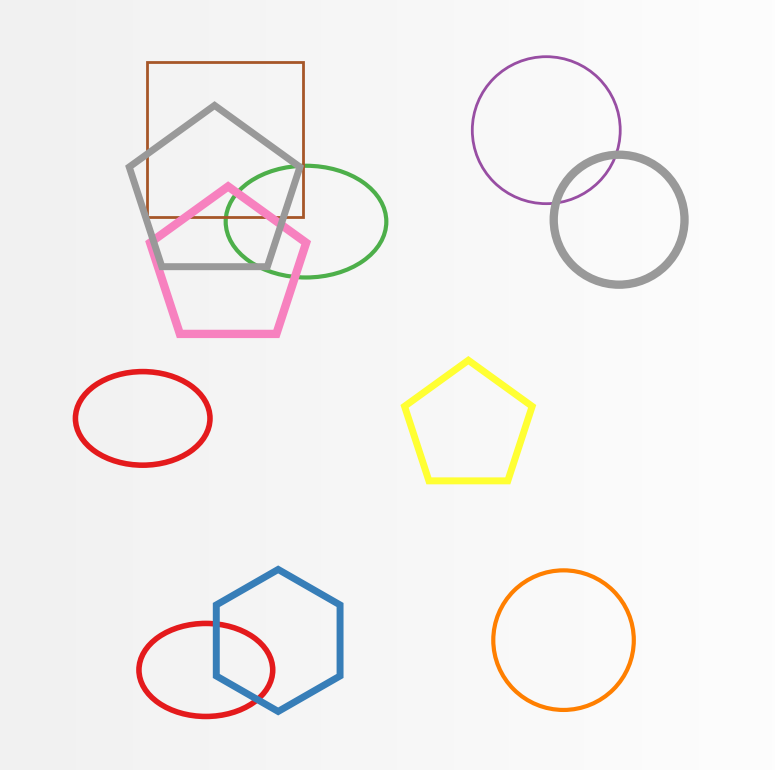[{"shape": "oval", "thickness": 2, "radius": 0.43, "center": [0.266, 0.13]}, {"shape": "oval", "thickness": 2, "radius": 0.43, "center": [0.184, 0.457]}, {"shape": "hexagon", "thickness": 2.5, "radius": 0.46, "center": [0.359, 0.168]}, {"shape": "oval", "thickness": 1.5, "radius": 0.52, "center": [0.395, 0.712]}, {"shape": "circle", "thickness": 1, "radius": 0.48, "center": [0.705, 0.831]}, {"shape": "circle", "thickness": 1.5, "radius": 0.45, "center": [0.727, 0.169]}, {"shape": "pentagon", "thickness": 2.5, "radius": 0.43, "center": [0.604, 0.446]}, {"shape": "square", "thickness": 1, "radius": 0.5, "center": [0.29, 0.819]}, {"shape": "pentagon", "thickness": 3, "radius": 0.53, "center": [0.294, 0.652]}, {"shape": "circle", "thickness": 3, "radius": 0.42, "center": [0.799, 0.715]}, {"shape": "pentagon", "thickness": 2.5, "radius": 0.58, "center": [0.277, 0.747]}]